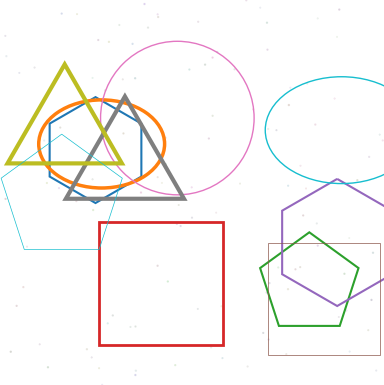[{"shape": "hexagon", "thickness": 1.5, "radius": 0.69, "center": [0.248, 0.61]}, {"shape": "oval", "thickness": 2.5, "radius": 0.82, "center": [0.264, 0.626]}, {"shape": "pentagon", "thickness": 1.5, "radius": 0.67, "center": [0.803, 0.262]}, {"shape": "square", "thickness": 2, "radius": 0.8, "center": [0.418, 0.263]}, {"shape": "hexagon", "thickness": 1.5, "radius": 0.83, "center": [0.876, 0.37]}, {"shape": "square", "thickness": 0.5, "radius": 0.73, "center": [0.841, 0.224]}, {"shape": "circle", "thickness": 1, "radius": 1.0, "center": [0.461, 0.693]}, {"shape": "triangle", "thickness": 3, "radius": 0.89, "center": [0.324, 0.572]}, {"shape": "triangle", "thickness": 3, "radius": 0.86, "center": [0.168, 0.661]}, {"shape": "pentagon", "thickness": 0.5, "radius": 0.83, "center": [0.16, 0.486]}, {"shape": "oval", "thickness": 1, "radius": 0.99, "center": [0.887, 0.662]}]